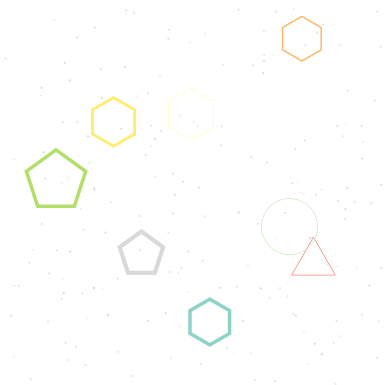[{"shape": "hexagon", "thickness": 2.5, "radius": 0.3, "center": [0.545, 0.164]}, {"shape": "hexagon", "thickness": 0.5, "radius": 0.34, "center": [0.496, 0.703]}, {"shape": "triangle", "thickness": 0.5, "radius": 0.33, "center": [0.814, 0.318]}, {"shape": "hexagon", "thickness": 1, "radius": 0.29, "center": [0.784, 0.9]}, {"shape": "pentagon", "thickness": 2.5, "radius": 0.4, "center": [0.146, 0.53]}, {"shape": "pentagon", "thickness": 3, "radius": 0.3, "center": [0.367, 0.34]}, {"shape": "circle", "thickness": 0.5, "radius": 0.36, "center": [0.752, 0.411]}, {"shape": "hexagon", "thickness": 2, "radius": 0.32, "center": [0.295, 0.683]}]